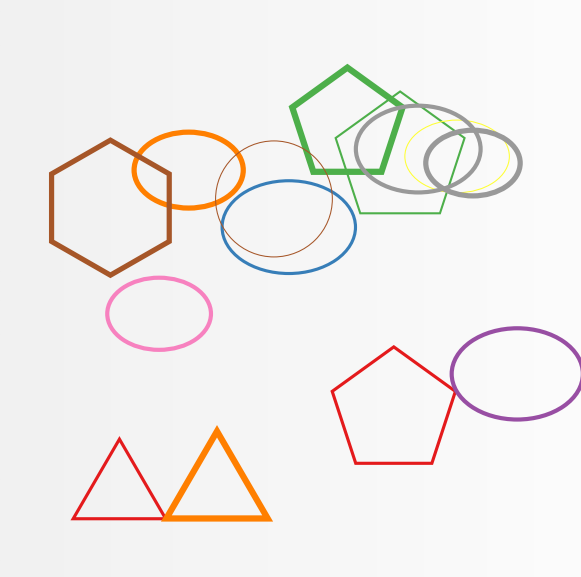[{"shape": "triangle", "thickness": 1.5, "radius": 0.46, "center": [0.205, 0.147]}, {"shape": "pentagon", "thickness": 1.5, "radius": 0.56, "center": [0.678, 0.287]}, {"shape": "oval", "thickness": 1.5, "radius": 0.57, "center": [0.497, 0.606]}, {"shape": "pentagon", "thickness": 1, "radius": 0.58, "center": [0.688, 0.724]}, {"shape": "pentagon", "thickness": 3, "radius": 0.5, "center": [0.598, 0.782]}, {"shape": "oval", "thickness": 2, "radius": 0.56, "center": [0.89, 0.352]}, {"shape": "triangle", "thickness": 3, "radius": 0.5, "center": [0.373, 0.152]}, {"shape": "oval", "thickness": 2.5, "radius": 0.47, "center": [0.325, 0.705]}, {"shape": "oval", "thickness": 0.5, "radius": 0.45, "center": [0.786, 0.728]}, {"shape": "hexagon", "thickness": 2.5, "radius": 0.58, "center": [0.19, 0.639]}, {"shape": "circle", "thickness": 0.5, "radius": 0.5, "center": [0.471, 0.655]}, {"shape": "oval", "thickness": 2, "radius": 0.45, "center": [0.274, 0.456]}, {"shape": "oval", "thickness": 2.5, "radius": 0.41, "center": [0.814, 0.717]}, {"shape": "oval", "thickness": 2, "radius": 0.54, "center": [0.72, 0.741]}]